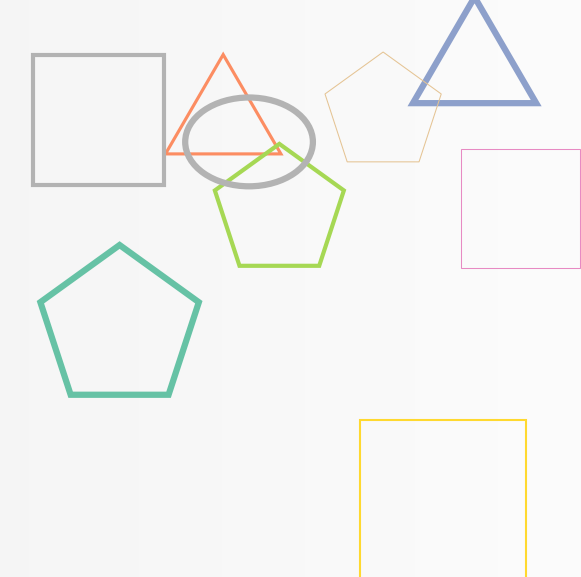[{"shape": "pentagon", "thickness": 3, "radius": 0.72, "center": [0.206, 0.432]}, {"shape": "triangle", "thickness": 1.5, "radius": 0.57, "center": [0.384, 0.79]}, {"shape": "triangle", "thickness": 3, "radius": 0.61, "center": [0.816, 0.882]}, {"shape": "square", "thickness": 0.5, "radius": 0.51, "center": [0.895, 0.638]}, {"shape": "pentagon", "thickness": 2, "radius": 0.58, "center": [0.481, 0.633]}, {"shape": "square", "thickness": 1, "radius": 0.71, "center": [0.762, 0.13]}, {"shape": "pentagon", "thickness": 0.5, "radius": 0.53, "center": [0.659, 0.804]}, {"shape": "oval", "thickness": 3, "radius": 0.55, "center": [0.428, 0.753]}, {"shape": "square", "thickness": 2, "radius": 0.56, "center": [0.17, 0.791]}]